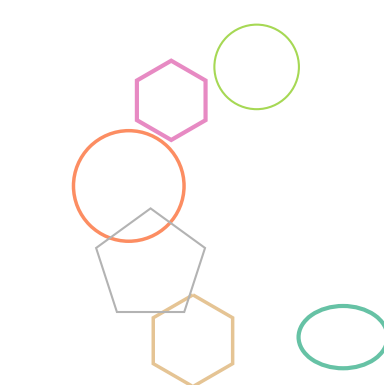[{"shape": "oval", "thickness": 3, "radius": 0.58, "center": [0.891, 0.124]}, {"shape": "circle", "thickness": 2.5, "radius": 0.72, "center": [0.334, 0.517]}, {"shape": "hexagon", "thickness": 3, "radius": 0.51, "center": [0.445, 0.739]}, {"shape": "circle", "thickness": 1.5, "radius": 0.55, "center": [0.667, 0.826]}, {"shape": "hexagon", "thickness": 2.5, "radius": 0.6, "center": [0.501, 0.115]}, {"shape": "pentagon", "thickness": 1.5, "radius": 0.74, "center": [0.391, 0.31]}]